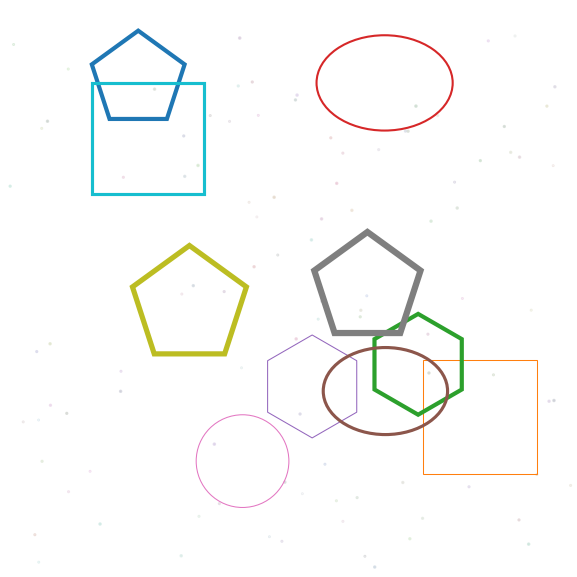[{"shape": "pentagon", "thickness": 2, "radius": 0.42, "center": [0.239, 0.862]}, {"shape": "square", "thickness": 0.5, "radius": 0.5, "center": [0.831, 0.277]}, {"shape": "hexagon", "thickness": 2, "radius": 0.44, "center": [0.724, 0.368]}, {"shape": "oval", "thickness": 1, "radius": 0.59, "center": [0.666, 0.856]}, {"shape": "hexagon", "thickness": 0.5, "radius": 0.45, "center": [0.541, 0.33]}, {"shape": "oval", "thickness": 1.5, "radius": 0.54, "center": [0.667, 0.322]}, {"shape": "circle", "thickness": 0.5, "radius": 0.4, "center": [0.42, 0.201]}, {"shape": "pentagon", "thickness": 3, "radius": 0.48, "center": [0.636, 0.501]}, {"shape": "pentagon", "thickness": 2.5, "radius": 0.52, "center": [0.328, 0.47]}, {"shape": "square", "thickness": 1.5, "radius": 0.48, "center": [0.256, 0.759]}]